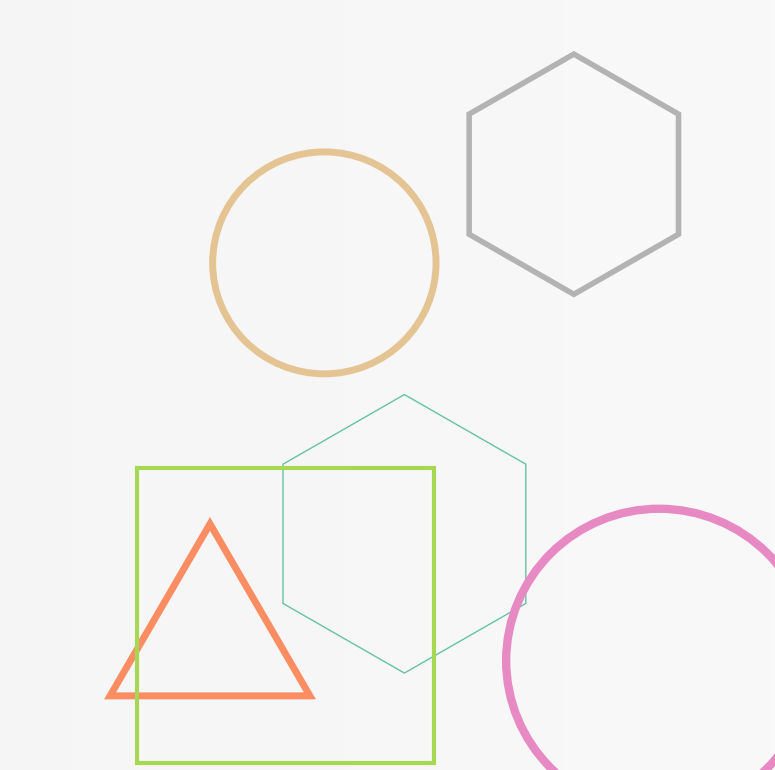[{"shape": "hexagon", "thickness": 0.5, "radius": 0.9, "center": [0.522, 0.307]}, {"shape": "triangle", "thickness": 2.5, "radius": 0.74, "center": [0.271, 0.171]}, {"shape": "circle", "thickness": 3, "radius": 0.99, "center": [0.85, 0.142]}, {"shape": "square", "thickness": 1.5, "radius": 0.96, "center": [0.368, 0.201]}, {"shape": "circle", "thickness": 2.5, "radius": 0.72, "center": [0.418, 0.659]}, {"shape": "hexagon", "thickness": 2, "radius": 0.78, "center": [0.74, 0.774]}]